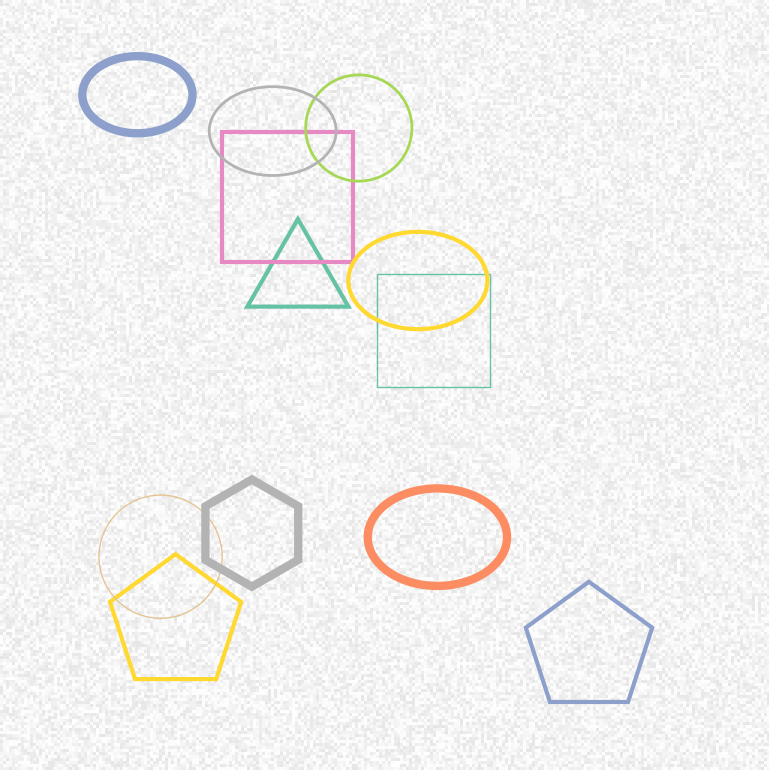[{"shape": "triangle", "thickness": 1.5, "radius": 0.38, "center": [0.387, 0.64]}, {"shape": "square", "thickness": 0.5, "radius": 0.37, "center": [0.563, 0.571]}, {"shape": "oval", "thickness": 3, "radius": 0.45, "center": [0.568, 0.302]}, {"shape": "oval", "thickness": 3, "radius": 0.36, "center": [0.178, 0.877]}, {"shape": "pentagon", "thickness": 1.5, "radius": 0.43, "center": [0.765, 0.158]}, {"shape": "square", "thickness": 1.5, "radius": 0.42, "center": [0.373, 0.745]}, {"shape": "circle", "thickness": 1, "radius": 0.34, "center": [0.466, 0.834]}, {"shape": "pentagon", "thickness": 1.5, "radius": 0.45, "center": [0.228, 0.191]}, {"shape": "oval", "thickness": 1.5, "radius": 0.45, "center": [0.543, 0.636]}, {"shape": "circle", "thickness": 0.5, "radius": 0.4, "center": [0.209, 0.277]}, {"shape": "hexagon", "thickness": 3, "radius": 0.35, "center": [0.327, 0.308]}, {"shape": "oval", "thickness": 1, "radius": 0.41, "center": [0.354, 0.83]}]